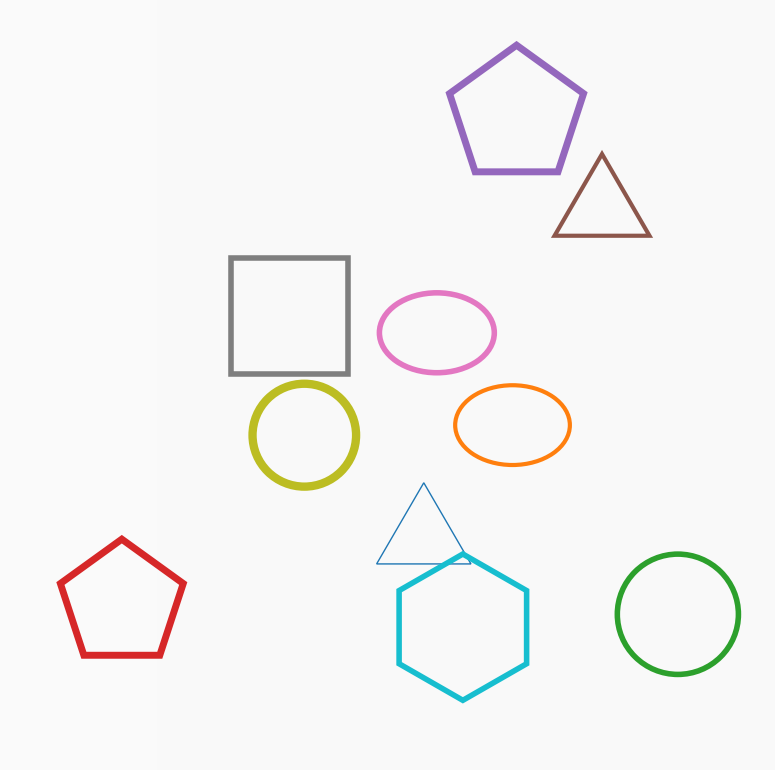[{"shape": "triangle", "thickness": 0.5, "radius": 0.35, "center": [0.547, 0.303]}, {"shape": "oval", "thickness": 1.5, "radius": 0.37, "center": [0.661, 0.448]}, {"shape": "circle", "thickness": 2, "radius": 0.39, "center": [0.875, 0.202]}, {"shape": "pentagon", "thickness": 2.5, "radius": 0.42, "center": [0.157, 0.216]}, {"shape": "pentagon", "thickness": 2.5, "radius": 0.45, "center": [0.667, 0.85]}, {"shape": "triangle", "thickness": 1.5, "radius": 0.35, "center": [0.777, 0.729]}, {"shape": "oval", "thickness": 2, "radius": 0.37, "center": [0.564, 0.568]}, {"shape": "square", "thickness": 2, "radius": 0.38, "center": [0.373, 0.589]}, {"shape": "circle", "thickness": 3, "radius": 0.33, "center": [0.393, 0.435]}, {"shape": "hexagon", "thickness": 2, "radius": 0.47, "center": [0.597, 0.186]}]